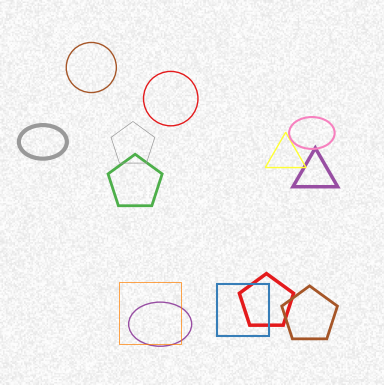[{"shape": "circle", "thickness": 1, "radius": 0.35, "center": [0.443, 0.744]}, {"shape": "pentagon", "thickness": 2.5, "radius": 0.37, "center": [0.692, 0.215]}, {"shape": "square", "thickness": 1.5, "radius": 0.34, "center": [0.63, 0.195]}, {"shape": "pentagon", "thickness": 2, "radius": 0.37, "center": [0.351, 0.525]}, {"shape": "oval", "thickness": 1, "radius": 0.41, "center": [0.416, 0.158]}, {"shape": "triangle", "thickness": 2.5, "radius": 0.34, "center": [0.819, 0.549]}, {"shape": "square", "thickness": 0.5, "radius": 0.4, "center": [0.389, 0.187]}, {"shape": "triangle", "thickness": 1, "radius": 0.31, "center": [0.742, 0.595]}, {"shape": "pentagon", "thickness": 2, "radius": 0.38, "center": [0.804, 0.181]}, {"shape": "circle", "thickness": 1, "radius": 0.33, "center": [0.237, 0.825]}, {"shape": "oval", "thickness": 1.5, "radius": 0.3, "center": [0.81, 0.655]}, {"shape": "pentagon", "thickness": 0.5, "radius": 0.3, "center": [0.345, 0.625]}, {"shape": "oval", "thickness": 3, "radius": 0.31, "center": [0.111, 0.631]}]